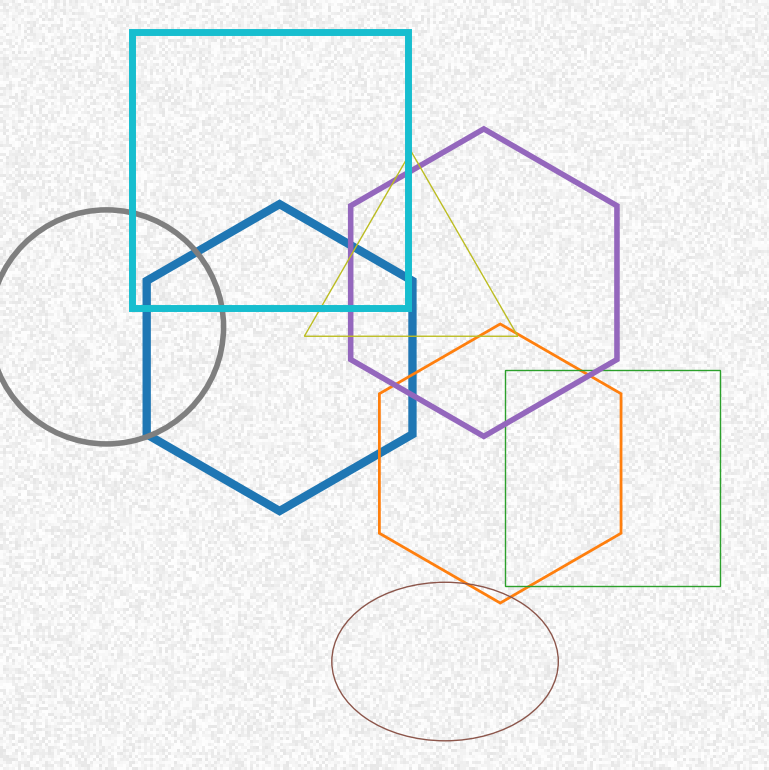[{"shape": "hexagon", "thickness": 3, "radius": 1.0, "center": [0.363, 0.536]}, {"shape": "hexagon", "thickness": 1, "radius": 0.91, "center": [0.65, 0.398]}, {"shape": "square", "thickness": 0.5, "radius": 0.7, "center": [0.796, 0.379]}, {"shape": "hexagon", "thickness": 2, "radius": 1.0, "center": [0.628, 0.633]}, {"shape": "oval", "thickness": 0.5, "radius": 0.74, "center": [0.578, 0.141]}, {"shape": "circle", "thickness": 2, "radius": 0.76, "center": [0.138, 0.575]}, {"shape": "triangle", "thickness": 0.5, "radius": 0.8, "center": [0.534, 0.643]}, {"shape": "square", "thickness": 2.5, "radius": 0.9, "center": [0.351, 0.779]}]